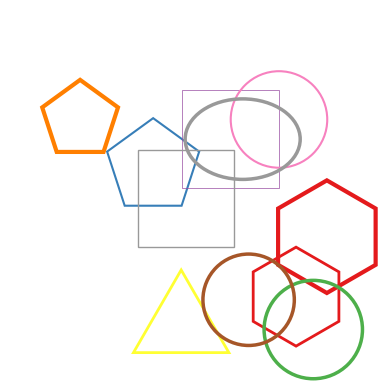[{"shape": "hexagon", "thickness": 3, "radius": 0.73, "center": [0.849, 0.385]}, {"shape": "hexagon", "thickness": 2, "radius": 0.64, "center": [0.769, 0.23]}, {"shape": "pentagon", "thickness": 1.5, "radius": 0.63, "center": [0.398, 0.567]}, {"shape": "circle", "thickness": 2.5, "radius": 0.64, "center": [0.814, 0.144]}, {"shape": "square", "thickness": 0.5, "radius": 0.63, "center": [0.599, 0.639]}, {"shape": "pentagon", "thickness": 3, "radius": 0.52, "center": [0.208, 0.689]}, {"shape": "triangle", "thickness": 2, "radius": 0.72, "center": [0.471, 0.156]}, {"shape": "circle", "thickness": 2.5, "radius": 0.59, "center": [0.646, 0.221]}, {"shape": "circle", "thickness": 1.5, "radius": 0.63, "center": [0.725, 0.69]}, {"shape": "oval", "thickness": 2.5, "radius": 0.75, "center": [0.63, 0.639]}, {"shape": "square", "thickness": 1, "radius": 0.62, "center": [0.482, 0.484]}]